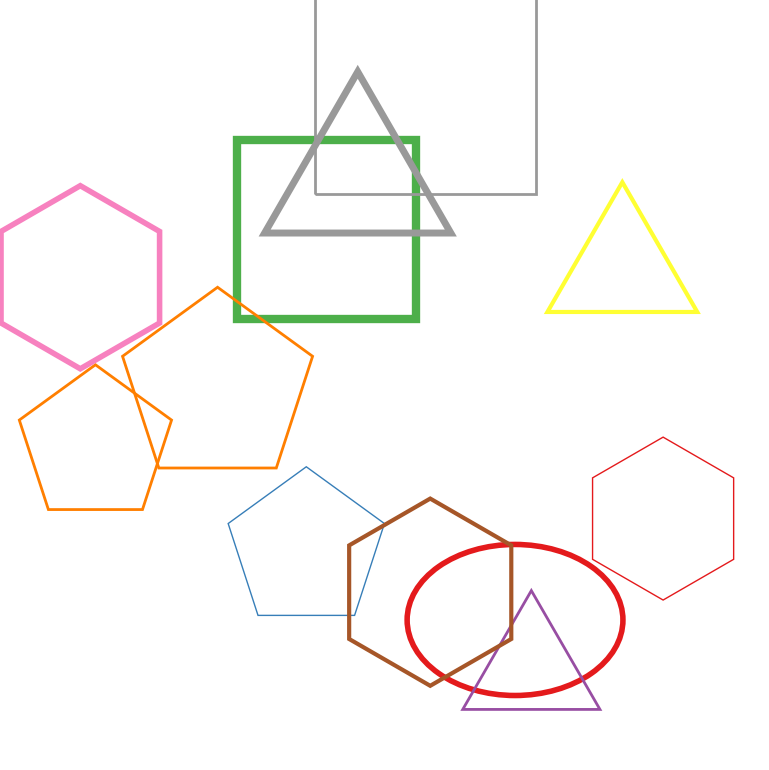[{"shape": "oval", "thickness": 2, "radius": 0.7, "center": [0.669, 0.195]}, {"shape": "hexagon", "thickness": 0.5, "radius": 0.53, "center": [0.861, 0.327]}, {"shape": "pentagon", "thickness": 0.5, "radius": 0.53, "center": [0.398, 0.287]}, {"shape": "square", "thickness": 3, "radius": 0.58, "center": [0.424, 0.702]}, {"shape": "triangle", "thickness": 1, "radius": 0.51, "center": [0.69, 0.13]}, {"shape": "pentagon", "thickness": 1, "radius": 0.65, "center": [0.283, 0.497]}, {"shape": "pentagon", "thickness": 1, "radius": 0.52, "center": [0.124, 0.422]}, {"shape": "triangle", "thickness": 1.5, "radius": 0.56, "center": [0.808, 0.651]}, {"shape": "hexagon", "thickness": 1.5, "radius": 0.61, "center": [0.559, 0.231]}, {"shape": "hexagon", "thickness": 2, "radius": 0.59, "center": [0.104, 0.64]}, {"shape": "triangle", "thickness": 2.5, "radius": 0.7, "center": [0.465, 0.767]}, {"shape": "square", "thickness": 1, "radius": 0.72, "center": [0.552, 0.892]}]